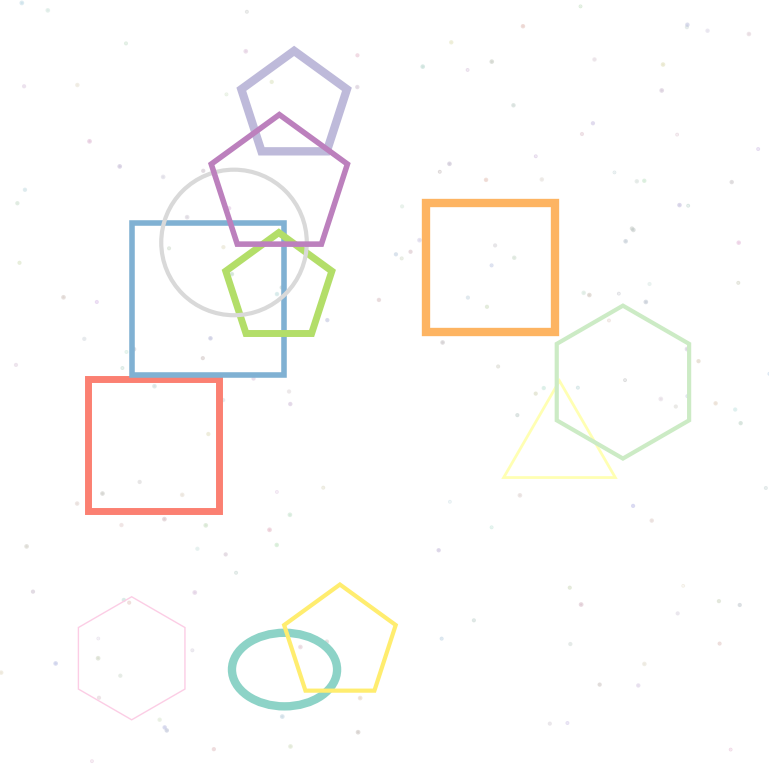[{"shape": "oval", "thickness": 3, "radius": 0.34, "center": [0.37, 0.13]}, {"shape": "triangle", "thickness": 1, "radius": 0.42, "center": [0.727, 0.422]}, {"shape": "pentagon", "thickness": 3, "radius": 0.36, "center": [0.382, 0.862]}, {"shape": "square", "thickness": 2.5, "radius": 0.43, "center": [0.2, 0.422]}, {"shape": "square", "thickness": 2, "radius": 0.49, "center": [0.27, 0.611]}, {"shape": "square", "thickness": 3, "radius": 0.42, "center": [0.637, 0.652]}, {"shape": "pentagon", "thickness": 2.5, "radius": 0.36, "center": [0.362, 0.625]}, {"shape": "hexagon", "thickness": 0.5, "radius": 0.4, "center": [0.171, 0.145]}, {"shape": "circle", "thickness": 1.5, "radius": 0.47, "center": [0.304, 0.685]}, {"shape": "pentagon", "thickness": 2, "radius": 0.46, "center": [0.363, 0.758]}, {"shape": "hexagon", "thickness": 1.5, "radius": 0.5, "center": [0.809, 0.504]}, {"shape": "pentagon", "thickness": 1.5, "radius": 0.38, "center": [0.441, 0.165]}]